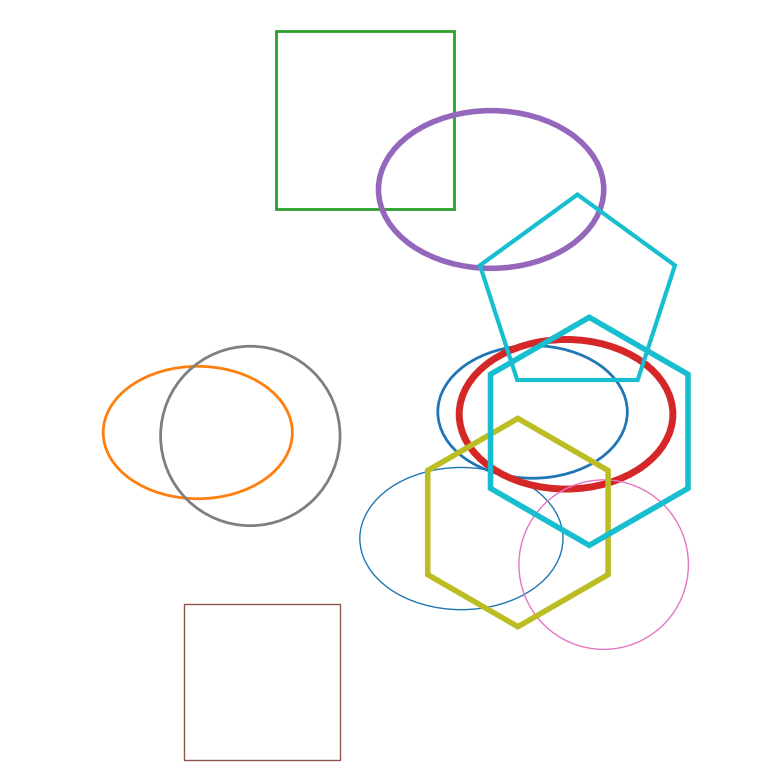[{"shape": "oval", "thickness": 0.5, "radius": 0.66, "center": [0.599, 0.301]}, {"shape": "oval", "thickness": 1, "radius": 0.62, "center": [0.692, 0.465]}, {"shape": "oval", "thickness": 1, "radius": 0.61, "center": [0.257, 0.438]}, {"shape": "square", "thickness": 1, "radius": 0.58, "center": [0.474, 0.844]}, {"shape": "oval", "thickness": 2.5, "radius": 0.69, "center": [0.735, 0.462]}, {"shape": "oval", "thickness": 2, "radius": 0.73, "center": [0.638, 0.754]}, {"shape": "square", "thickness": 0.5, "radius": 0.51, "center": [0.34, 0.114]}, {"shape": "circle", "thickness": 0.5, "radius": 0.55, "center": [0.784, 0.267]}, {"shape": "circle", "thickness": 1, "radius": 0.58, "center": [0.325, 0.434]}, {"shape": "hexagon", "thickness": 2, "radius": 0.68, "center": [0.673, 0.321]}, {"shape": "pentagon", "thickness": 1.5, "radius": 0.67, "center": [0.75, 0.614]}, {"shape": "hexagon", "thickness": 2, "radius": 0.74, "center": [0.765, 0.44]}]